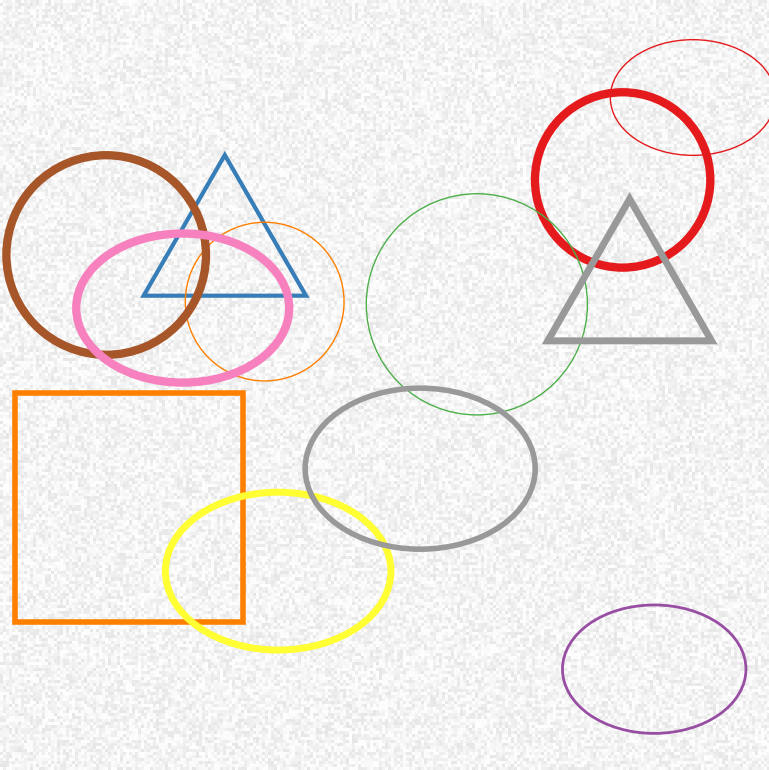[{"shape": "oval", "thickness": 0.5, "radius": 0.54, "center": [0.9, 0.873]}, {"shape": "circle", "thickness": 3, "radius": 0.57, "center": [0.809, 0.766]}, {"shape": "triangle", "thickness": 1.5, "radius": 0.61, "center": [0.292, 0.677]}, {"shape": "circle", "thickness": 0.5, "radius": 0.72, "center": [0.619, 0.605]}, {"shape": "oval", "thickness": 1, "radius": 0.6, "center": [0.85, 0.131]}, {"shape": "square", "thickness": 2, "radius": 0.74, "center": [0.167, 0.341]}, {"shape": "circle", "thickness": 0.5, "radius": 0.52, "center": [0.344, 0.608]}, {"shape": "oval", "thickness": 2.5, "radius": 0.73, "center": [0.361, 0.258]}, {"shape": "circle", "thickness": 3, "radius": 0.65, "center": [0.138, 0.669]}, {"shape": "oval", "thickness": 3, "radius": 0.69, "center": [0.237, 0.6]}, {"shape": "triangle", "thickness": 2.5, "radius": 0.61, "center": [0.818, 0.619]}, {"shape": "oval", "thickness": 2, "radius": 0.75, "center": [0.546, 0.391]}]